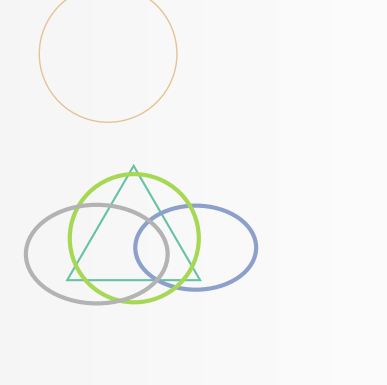[{"shape": "triangle", "thickness": 1.5, "radius": 0.99, "center": [0.345, 0.371]}, {"shape": "oval", "thickness": 3, "radius": 0.78, "center": [0.505, 0.357]}, {"shape": "circle", "thickness": 3, "radius": 0.83, "center": [0.347, 0.381]}, {"shape": "circle", "thickness": 1, "radius": 0.89, "center": [0.279, 0.86]}, {"shape": "oval", "thickness": 3, "radius": 0.91, "center": [0.25, 0.34]}]